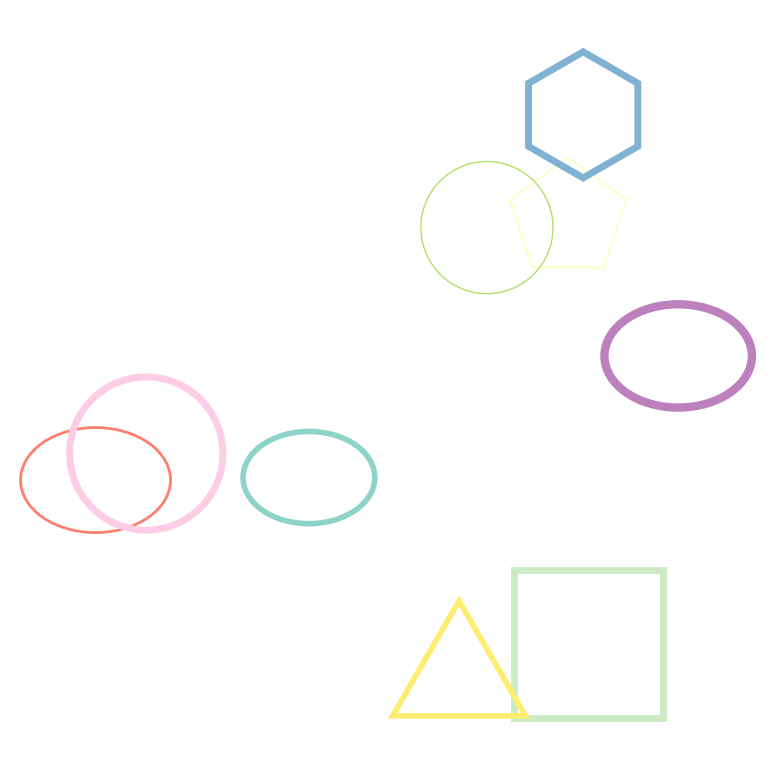[{"shape": "oval", "thickness": 2, "radius": 0.43, "center": [0.401, 0.38]}, {"shape": "pentagon", "thickness": 0.5, "radius": 0.4, "center": [0.738, 0.716]}, {"shape": "oval", "thickness": 1, "radius": 0.49, "center": [0.124, 0.377]}, {"shape": "hexagon", "thickness": 2.5, "radius": 0.41, "center": [0.757, 0.851]}, {"shape": "circle", "thickness": 0.5, "radius": 0.43, "center": [0.632, 0.704]}, {"shape": "circle", "thickness": 2.5, "radius": 0.5, "center": [0.19, 0.411]}, {"shape": "oval", "thickness": 3, "radius": 0.48, "center": [0.881, 0.538]}, {"shape": "square", "thickness": 2.5, "radius": 0.48, "center": [0.764, 0.164]}, {"shape": "triangle", "thickness": 2, "radius": 0.5, "center": [0.596, 0.12]}]